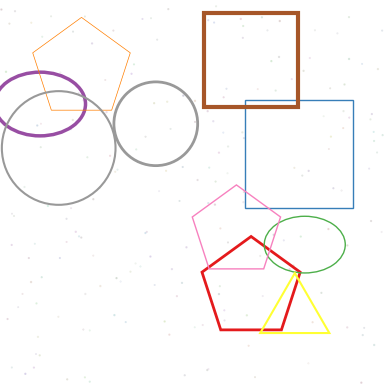[{"shape": "pentagon", "thickness": 2, "radius": 0.67, "center": [0.652, 0.252]}, {"shape": "square", "thickness": 1, "radius": 0.7, "center": [0.778, 0.601]}, {"shape": "oval", "thickness": 1, "radius": 0.53, "center": [0.792, 0.365]}, {"shape": "oval", "thickness": 2.5, "radius": 0.59, "center": [0.104, 0.73]}, {"shape": "pentagon", "thickness": 0.5, "radius": 0.67, "center": [0.212, 0.822]}, {"shape": "triangle", "thickness": 1.5, "radius": 0.52, "center": [0.766, 0.187]}, {"shape": "square", "thickness": 3, "radius": 0.61, "center": [0.651, 0.843]}, {"shape": "pentagon", "thickness": 1, "radius": 0.6, "center": [0.614, 0.399]}, {"shape": "circle", "thickness": 1.5, "radius": 0.74, "center": [0.152, 0.616]}, {"shape": "circle", "thickness": 2, "radius": 0.54, "center": [0.405, 0.679]}]